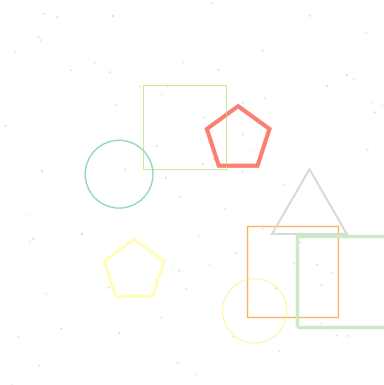[{"shape": "circle", "thickness": 1, "radius": 0.44, "center": [0.309, 0.548]}, {"shape": "pentagon", "thickness": 2, "radius": 0.41, "center": [0.349, 0.296]}, {"shape": "pentagon", "thickness": 3, "radius": 0.43, "center": [0.619, 0.639]}, {"shape": "square", "thickness": 1, "radius": 0.59, "center": [0.76, 0.295]}, {"shape": "square", "thickness": 0.5, "radius": 0.54, "center": [0.479, 0.67]}, {"shape": "triangle", "thickness": 1.5, "radius": 0.56, "center": [0.804, 0.448]}, {"shape": "square", "thickness": 2.5, "radius": 0.59, "center": [0.89, 0.268]}, {"shape": "circle", "thickness": 0.5, "radius": 0.42, "center": [0.662, 0.192]}]